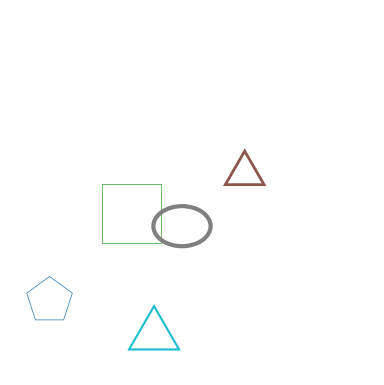[{"shape": "pentagon", "thickness": 0.5, "radius": 0.31, "center": [0.129, 0.22]}, {"shape": "square", "thickness": 0.5, "radius": 0.39, "center": [0.342, 0.446]}, {"shape": "triangle", "thickness": 2, "radius": 0.29, "center": [0.636, 0.549]}, {"shape": "oval", "thickness": 3, "radius": 0.37, "center": [0.473, 0.413]}, {"shape": "triangle", "thickness": 1.5, "radius": 0.38, "center": [0.4, 0.13]}]